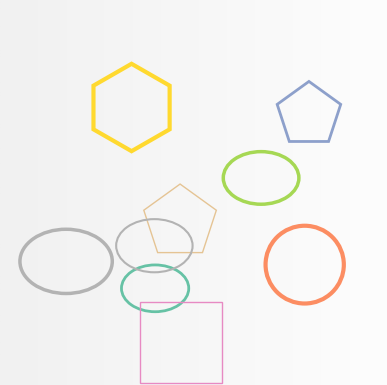[{"shape": "oval", "thickness": 2, "radius": 0.43, "center": [0.4, 0.251]}, {"shape": "circle", "thickness": 3, "radius": 0.5, "center": [0.786, 0.313]}, {"shape": "pentagon", "thickness": 2, "radius": 0.43, "center": [0.797, 0.702]}, {"shape": "square", "thickness": 1, "radius": 0.53, "center": [0.467, 0.11]}, {"shape": "oval", "thickness": 2.5, "radius": 0.49, "center": [0.674, 0.538]}, {"shape": "hexagon", "thickness": 3, "radius": 0.57, "center": [0.339, 0.721]}, {"shape": "pentagon", "thickness": 1, "radius": 0.49, "center": [0.465, 0.424]}, {"shape": "oval", "thickness": 2.5, "radius": 0.6, "center": [0.171, 0.321]}, {"shape": "oval", "thickness": 1.5, "radius": 0.49, "center": [0.398, 0.362]}]